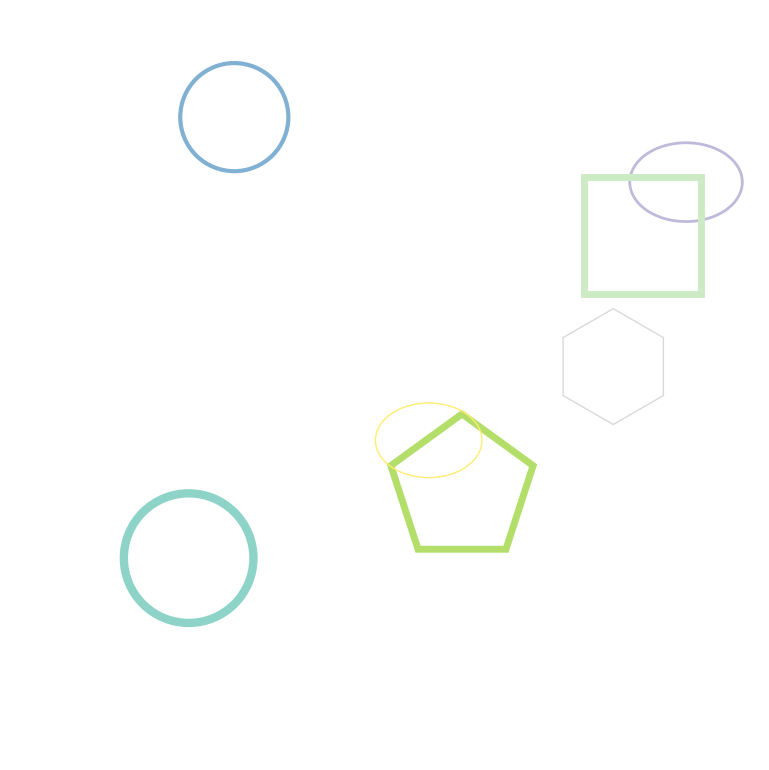[{"shape": "circle", "thickness": 3, "radius": 0.42, "center": [0.245, 0.275]}, {"shape": "oval", "thickness": 1, "radius": 0.37, "center": [0.891, 0.763]}, {"shape": "circle", "thickness": 1.5, "radius": 0.35, "center": [0.304, 0.848]}, {"shape": "pentagon", "thickness": 2.5, "radius": 0.49, "center": [0.6, 0.365]}, {"shape": "hexagon", "thickness": 0.5, "radius": 0.38, "center": [0.796, 0.524]}, {"shape": "square", "thickness": 2.5, "radius": 0.38, "center": [0.834, 0.694]}, {"shape": "oval", "thickness": 0.5, "radius": 0.35, "center": [0.557, 0.428]}]